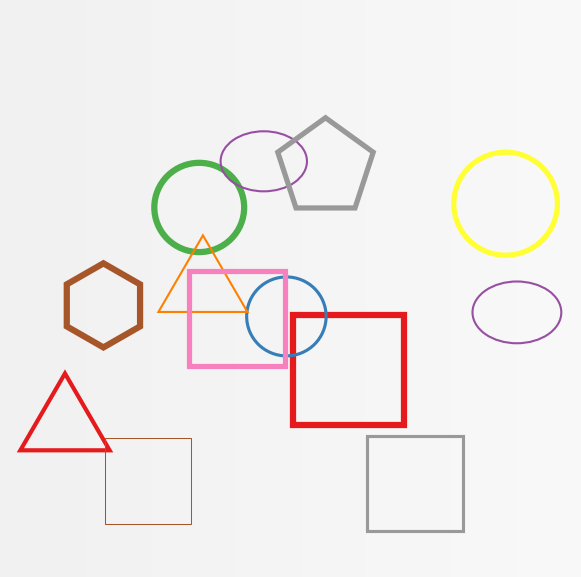[{"shape": "square", "thickness": 3, "radius": 0.48, "center": [0.6, 0.359]}, {"shape": "triangle", "thickness": 2, "radius": 0.44, "center": [0.112, 0.264]}, {"shape": "circle", "thickness": 1.5, "radius": 0.34, "center": [0.493, 0.451]}, {"shape": "circle", "thickness": 3, "radius": 0.39, "center": [0.343, 0.64]}, {"shape": "oval", "thickness": 1, "radius": 0.37, "center": [0.454, 0.72]}, {"shape": "oval", "thickness": 1, "radius": 0.38, "center": [0.889, 0.458]}, {"shape": "triangle", "thickness": 1, "radius": 0.44, "center": [0.349, 0.503]}, {"shape": "circle", "thickness": 2.5, "radius": 0.45, "center": [0.87, 0.646]}, {"shape": "square", "thickness": 0.5, "radius": 0.37, "center": [0.255, 0.166]}, {"shape": "hexagon", "thickness": 3, "radius": 0.36, "center": [0.178, 0.47]}, {"shape": "square", "thickness": 2.5, "radius": 0.41, "center": [0.408, 0.447]}, {"shape": "pentagon", "thickness": 2.5, "radius": 0.43, "center": [0.56, 0.709]}, {"shape": "square", "thickness": 1.5, "radius": 0.41, "center": [0.714, 0.162]}]